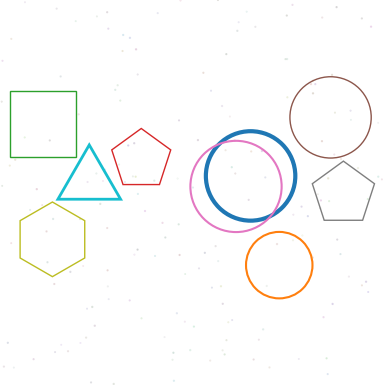[{"shape": "circle", "thickness": 3, "radius": 0.58, "center": [0.651, 0.543]}, {"shape": "circle", "thickness": 1.5, "radius": 0.43, "center": [0.725, 0.311]}, {"shape": "square", "thickness": 1, "radius": 0.43, "center": [0.111, 0.677]}, {"shape": "pentagon", "thickness": 1, "radius": 0.4, "center": [0.367, 0.586]}, {"shape": "circle", "thickness": 1, "radius": 0.53, "center": [0.859, 0.695]}, {"shape": "circle", "thickness": 1.5, "radius": 0.59, "center": [0.613, 0.516]}, {"shape": "pentagon", "thickness": 1, "radius": 0.42, "center": [0.892, 0.497]}, {"shape": "hexagon", "thickness": 1, "radius": 0.48, "center": [0.136, 0.378]}, {"shape": "triangle", "thickness": 2, "radius": 0.47, "center": [0.232, 0.53]}]